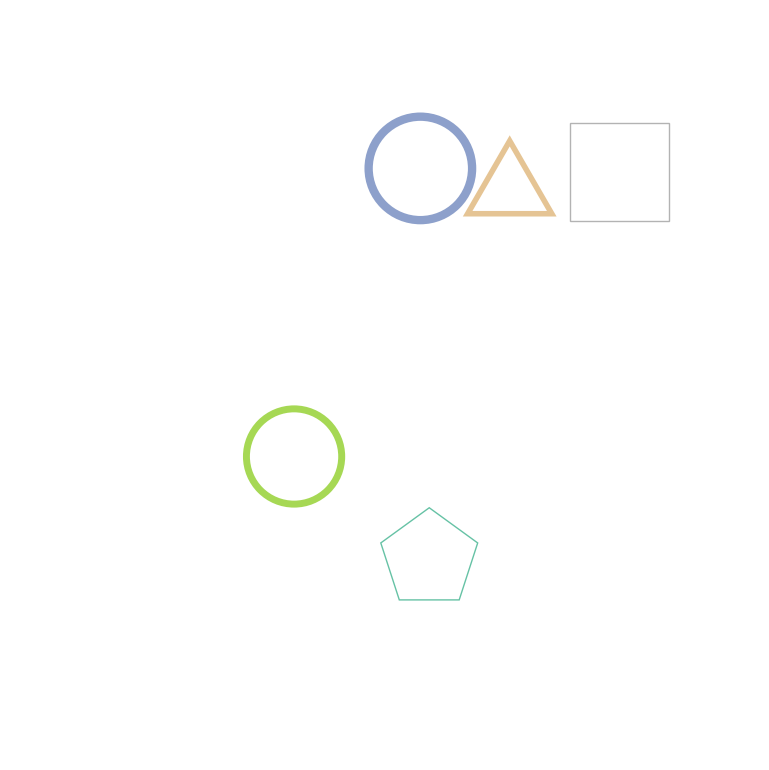[{"shape": "pentagon", "thickness": 0.5, "radius": 0.33, "center": [0.557, 0.274]}, {"shape": "circle", "thickness": 3, "radius": 0.34, "center": [0.546, 0.781]}, {"shape": "circle", "thickness": 2.5, "radius": 0.31, "center": [0.382, 0.407]}, {"shape": "triangle", "thickness": 2, "radius": 0.32, "center": [0.662, 0.754]}, {"shape": "square", "thickness": 0.5, "radius": 0.32, "center": [0.805, 0.776]}]